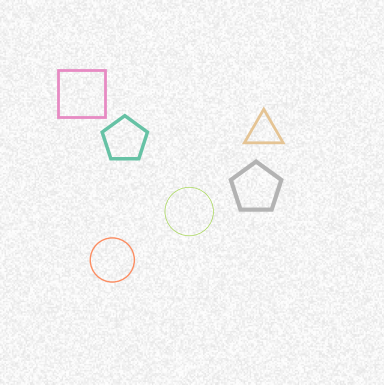[{"shape": "pentagon", "thickness": 2.5, "radius": 0.31, "center": [0.324, 0.638]}, {"shape": "circle", "thickness": 1, "radius": 0.29, "center": [0.292, 0.325]}, {"shape": "square", "thickness": 2, "radius": 0.3, "center": [0.211, 0.757]}, {"shape": "circle", "thickness": 0.5, "radius": 0.31, "center": [0.491, 0.451]}, {"shape": "triangle", "thickness": 2, "radius": 0.29, "center": [0.685, 0.658]}, {"shape": "pentagon", "thickness": 3, "radius": 0.34, "center": [0.665, 0.511]}]